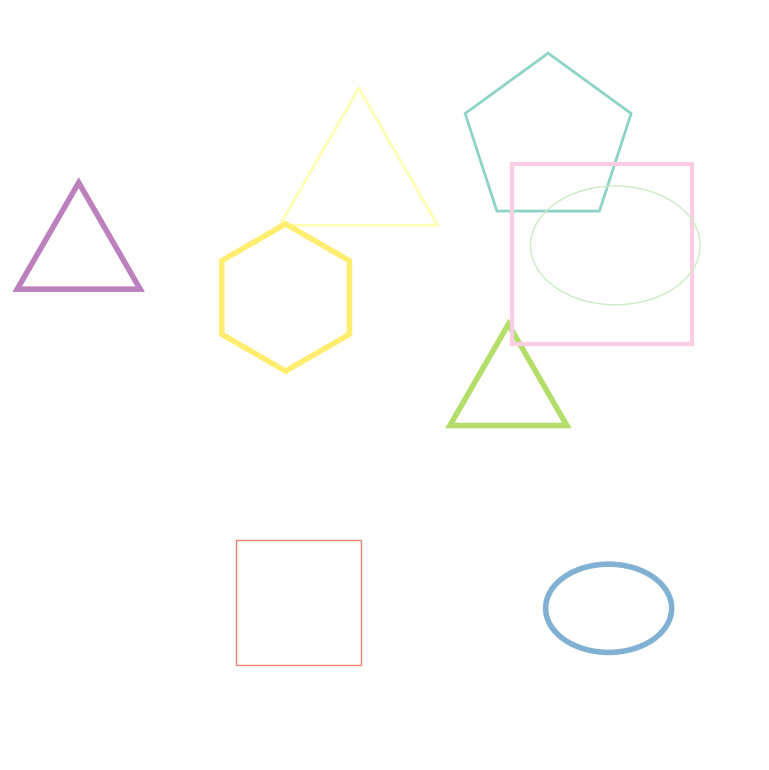[{"shape": "pentagon", "thickness": 1, "radius": 0.57, "center": [0.712, 0.818]}, {"shape": "triangle", "thickness": 1, "radius": 0.59, "center": [0.466, 0.767]}, {"shape": "square", "thickness": 0.5, "radius": 0.41, "center": [0.387, 0.217]}, {"shape": "oval", "thickness": 2, "radius": 0.41, "center": [0.79, 0.21]}, {"shape": "triangle", "thickness": 2, "radius": 0.44, "center": [0.66, 0.491]}, {"shape": "square", "thickness": 1.5, "radius": 0.58, "center": [0.782, 0.67]}, {"shape": "triangle", "thickness": 2, "radius": 0.46, "center": [0.102, 0.671]}, {"shape": "oval", "thickness": 0.5, "radius": 0.55, "center": [0.799, 0.681]}, {"shape": "hexagon", "thickness": 2, "radius": 0.48, "center": [0.371, 0.614]}]